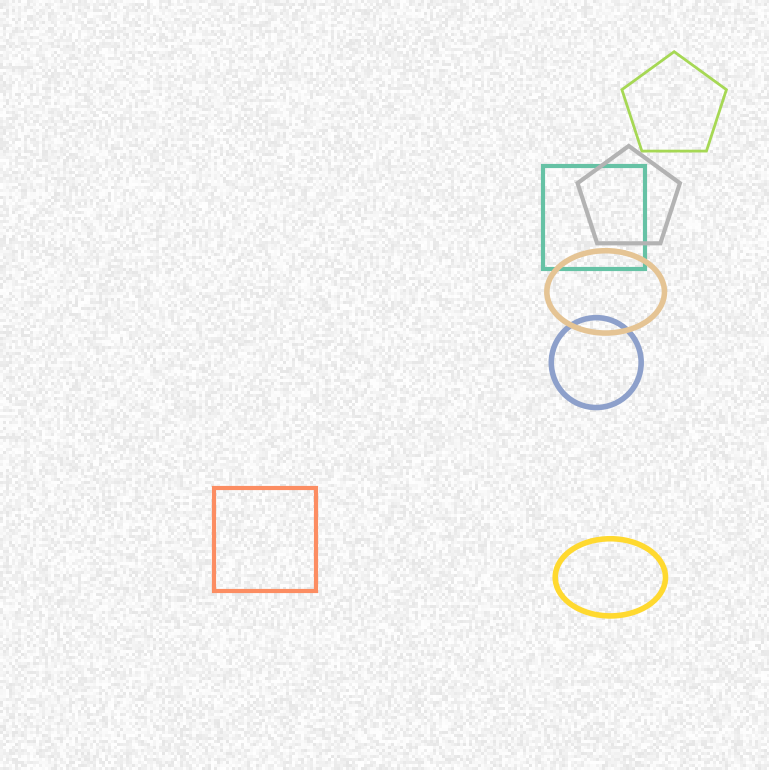[{"shape": "square", "thickness": 1.5, "radius": 0.33, "center": [0.772, 0.718]}, {"shape": "square", "thickness": 1.5, "radius": 0.33, "center": [0.344, 0.3]}, {"shape": "circle", "thickness": 2, "radius": 0.29, "center": [0.774, 0.529]}, {"shape": "pentagon", "thickness": 1, "radius": 0.36, "center": [0.876, 0.862]}, {"shape": "oval", "thickness": 2, "radius": 0.36, "center": [0.793, 0.25]}, {"shape": "oval", "thickness": 2, "radius": 0.38, "center": [0.787, 0.621]}, {"shape": "pentagon", "thickness": 1.5, "radius": 0.35, "center": [0.817, 0.741]}]